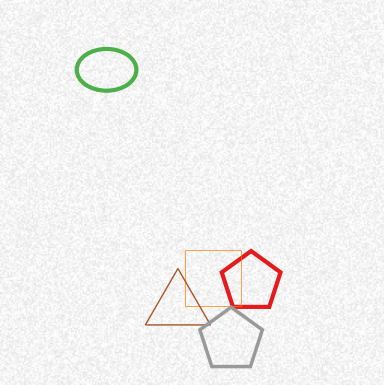[{"shape": "pentagon", "thickness": 3, "radius": 0.4, "center": [0.652, 0.268]}, {"shape": "oval", "thickness": 3, "radius": 0.39, "center": [0.277, 0.819]}, {"shape": "square", "thickness": 0.5, "radius": 0.36, "center": [0.554, 0.278]}, {"shape": "triangle", "thickness": 1, "radius": 0.49, "center": [0.462, 0.205]}, {"shape": "pentagon", "thickness": 2.5, "radius": 0.43, "center": [0.6, 0.117]}]